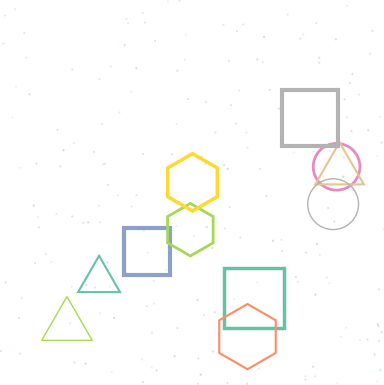[{"shape": "square", "thickness": 2.5, "radius": 0.39, "center": [0.66, 0.227]}, {"shape": "triangle", "thickness": 1.5, "radius": 0.31, "center": [0.257, 0.273]}, {"shape": "hexagon", "thickness": 1.5, "radius": 0.42, "center": [0.643, 0.126]}, {"shape": "square", "thickness": 3, "radius": 0.3, "center": [0.382, 0.346]}, {"shape": "circle", "thickness": 2, "radius": 0.3, "center": [0.874, 0.567]}, {"shape": "hexagon", "thickness": 2, "radius": 0.34, "center": [0.494, 0.403]}, {"shape": "triangle", "thickness": 1, "radius": 0.38, "center": [0.174, 0.154]}, {"shape": "hexagon", "thickness": 2.5, "radius": 0.37, "center": [0.5, 0.526]}, {"shape": "triangle", "thickness": 1.5, "radius": 0.36, "center": [0.882, 0.558]}, {"shape": "square", "thickness": 3, "radius": 0.36, "center": [0.805, 0.694]}, {"shape": "circle", "thickness": 1, "radius": 0.33, "center": [0.865, 0.47]}]